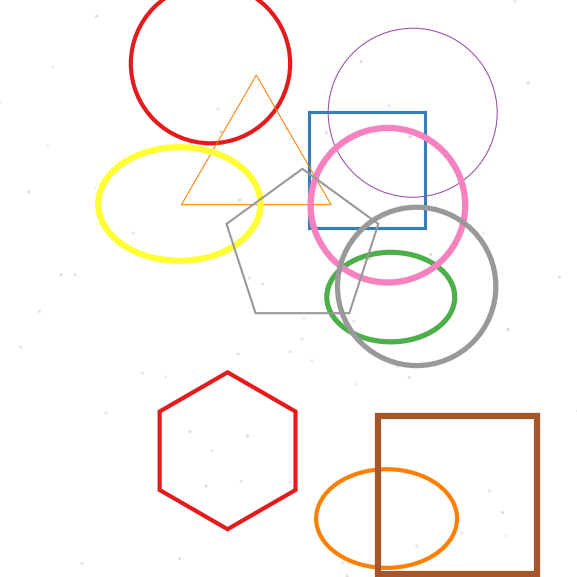[{"shape": "hexagon", "thickness": 2, "radius": 0.68, "center": [0.394, 0.219]}, {"shape": "circle", "thickness": 2, "radius": 0.69, "center": [0.364, 0.889]}, {"shape": "square", "thickness": 1.5, "radius": 0.5, "center": [0.635, 0.704]}, {"shape": "oval", "thickness": 2.5, "radius": 0.55, "center": [0.677, 0.485]}, {"shape": "circle", "thickness": 0.5, "radius": 0.73, "center": [0.715, 0.804]}, {"shape": "triangle", "thickness": 0.5, "radius": 0.75, "center": [0.444, 0.72]}, {"shape": "oval", "thickness": 2, "radius": 0.61, "center": [0.669, 0.101]}, {"shape": "oval", "thickness": 3, "radius": 0.7, "center": [0.311, 0.646]}, {"shape": "square", "thickness": 3, "radius": 0.69, "center": [0.792, 0.142]}, {"shape": "circle", "thickness": 3, "radius": 0.67, "center": [0.672, 0.644]}, {"shape": "circle", "thickness": 2.5, "radius": 0.69, "center": [0.722, 0.503]}, {"shape": "pentagon", "thickness": 1, "radius": 0.69, "center": [0.524, 0.569]}]